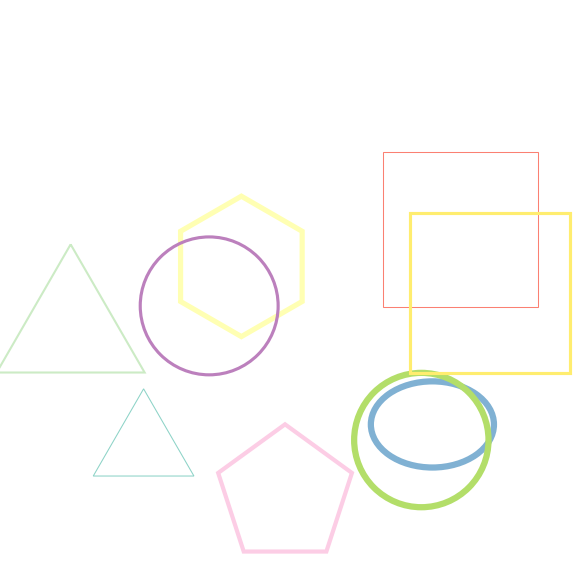[{"shape": "triangle", "thickness": 0.5, "radius": 0.5, "center": [0.249, 0.225]}, {"shape": "hexagon", "thickness": 2.5, "radius": 0.61, "center": [0.418, 0.538]}, {"shape": "square", "thickness": 0.5, "radius": 0.67, "center": [0.798, 0.601]}, {"shape": "oval", "thickness": 3, "radius": 0.53, "center": [0.749, 0.264]}, {"shape": "circle", "thickness": 3, "radius": 0.58, "center": [0.73, 0.237]}, {"shape": "pentagon", "thickness": 2, "radius": 0.61, "center": [0.494, 0.143]}, {"shape": "circle", "thickness": 1.5, "radius": 0.6, "center": [0.362, 0.469]}, {"shape": "triangle", "thickness": 1, "radius": 0.74, "center": [0.122, 0.428]}, {"shape": "square", "thickness": 1.5, "radius": 0.69, "center": [0.849, 0.492]}]